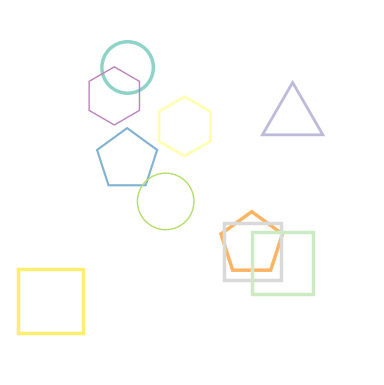[{"shape": "circle", "thickness": 2.5, "radius": 0.33, "center": [0.331, 0.825]}, {"shape": "hexagon", "thickness": 2, "radius": 0.39, "center": [0.48, 0.672]}, {"shape": "triangle", "thickness": 2, "radius": 0.45, "center": [0.76, 0.695]}, {"shape": "pentagon", "thickness": 1.5, "radius": 0.41, "center": [0.33, 0.585]}, {"shape": "pentagon", "thickness": 2.5, "radius": 0.42, "center": [0.654, 0.366]}, {"shape": "circle", "thickness": 1, "radius": 0.37, "center": [0.43, 0.477]}, {"shape": "square", "thickness": 2.5, "radius": 0.37, "center": [0.657, 0.346]}, {"shape": "hexagon", "thickness": 1, "radius": 0.38, "center": [0.297, 0.751]}, {"shape": "square", "thickness": 2.5, "radius": 0.4, "center": [0.735, 0.317]}, {"shape": "square", "thickness": 2.5, "radius": 0.42, "center": [0.131, 0.217]}]